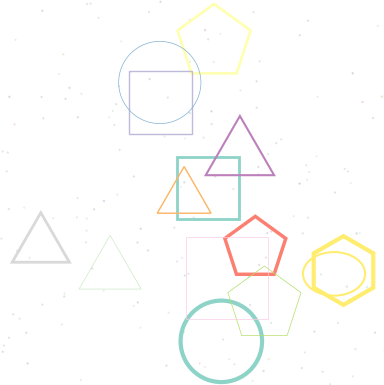[{"shape": "circle", "thickness": 3, "radius": 0.53, "center": [0.575, 0.113]}, {"shape": "square", "thickness": 2, "radius": 0.4, "center": [0.541, 0.511]}, {"shape": "pentagon", "thickness": 2, "radius": 0.5, "center": [0.556, 0.89]}, {"shape": "square", "thickness": 1, "radius": 0.41, "center": [0.417, 0.735]}, {"shape": "pentagon", "thickness": 2.5, "radius": 0.42, "center": [0.663, 0.355]}, {"shape": "circle", "thickness": 0.5, "radius": 0.53, "center": [0.415, 0.786]}, {"shape": "triangle", "thickness": 1, "radius": 0.4, "center": [0.478, 0.487]}, {"shape": "pentagon", "thickness": 0.5, "radius": 0.5, "center": [0.687, 0.209]}, {"shape": "square", "thickness": 0.5, "radius": 0.53, "center": [0.589, 0.277]}, {"shape": "triangle", "thickness": 2, "radius": 0.43, "center": [0.106, 0.362]}, {"shape": "triangle", "thickness": 1.5, "radius": 0.51, "center": [0.623, 0.596]}, {"shape": "triangle", "thickness": 0.5, "radius": 0.47, "center": [0.286, 0.296]}, {"shape": "oval", "thickness": 1.5, "radius": 0.4, "center": [0.868, 0.289]}, {"shape": "hexagon", "thickness": 3, "radius": 0.45, "center": [0.892, 0.297]}]